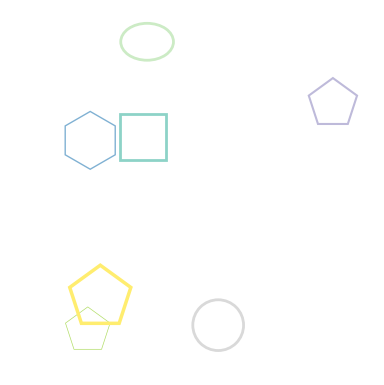[{"shape": "square", "thickness": 2, "radius": 0.3, "center": [0.371, 0.644]}, {"shape": "pentagon", "thickness": 1.5, "radius": 0.33, "center": [0.865, 0.731]}, {"shape": "hexagon", "thickness": 1, "radius": 0.38, "center": [0.234, 0.635]}, {"shape": "pentagon", "thickness": 0.5, "radius": 0.3, "center": [0.228, 0.142]}, {"shape": "circle", "thickness": 2, "radius": 0.33, "center": [0.567, 0.155]}, {"shape": "oval", "thickness": 2, "radius": 0.34, "center": [0.382, 0.891]}, {"shape": "pentagon", "thickness": 2.5, "radius": 0.42, "center": [0.26, 0.228]}]